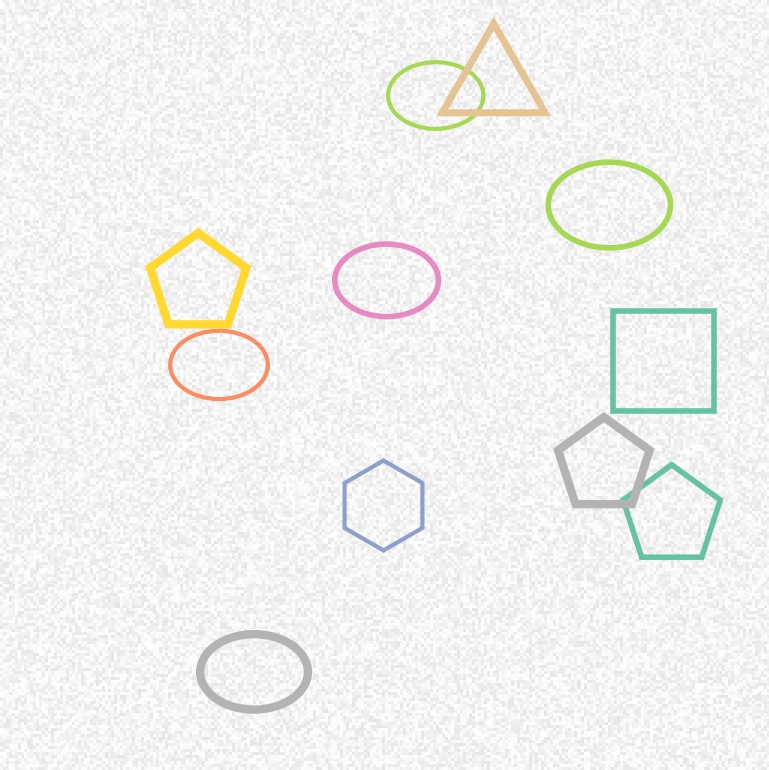[{"shape": "pentagon", "thickness": 2, "radius": 0.33, "center": [0.872, 0.33]}, {"shape": "square", "thickness": 2, "radius": 0.33, "center": [0.862, 0.531]}, {"shape": "oval", "thickness": 1.5, "radius": 0.32, "center": [0.284, 0.526]}, {"shape": "hexagon", "thickness": 1.5, "radius": 0.29, "center": [0.498, 0.344]}, {"shape": "oval", "thickness": 2, "radius": 0.34, "center": [0.502, 0.636]}, {"shape": "oval", "thickness": 1.5, "radius": 0.31, "center": [0.566, 0.876]}, {"shape": "oval", "thickness": 2, "radius": 0.4, "center": [0.791, 0.734]}, {"shape": "pentagon", "thickness": 3, "radius": 0.33, "center": [0.257, 0.632]}, {"shape": "triangle", "thickness": 2.5, "radius": 0.39, "center": [0.641, 0.892]}, {"shape": "oval", "thickness": 3, "radius": 0.35, "center": [0.33, 0.127]}, {"shape": "pentagon", "thickness": 3, "radius": 0.31, "center": [0.784, 0.396]}]